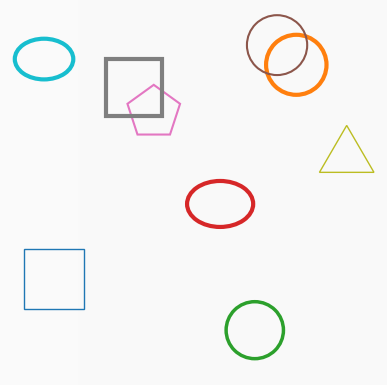[{"shape": "square", "thickness": 1, "radius": 0.39, "center": [0.14, 0.274]}, {"shape": "circle", "thickness": 3, "radius": 0.39, "center": [0.765, 0.832]}, {"shape": "circle", "thickness": 2.5, "radius": 0.37, "center": [0.658, 0.142]}, {"shape": "oval", "thickness": 3, "radius": 0.43, "center": [0.568, 0.47]}, {"shape": "circle", "thickness": 1.5, "radius": 0.39, "center": [0.715, 0.883]}, {"shape": "pentagon", "thickness": 1.5, "radius": 0.36, "center": [0.397, 0.708]}, {"shape": "square", "thickness": 3, "radius": 0.37, "center": [0.346, 0.773]}, {"shape": "triangle", "thickness": 1, "radius": 0.41, "center": [0.895, 0.593]}, {"shape": "oval", "thickness": 3, "radius": 0.38, "center": [0.114, 0.847]}]